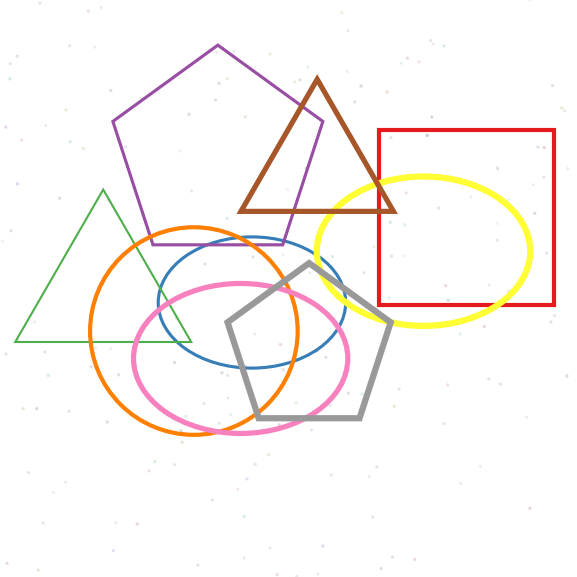[{"shape": "square", "thickness": 2, "radius": 0.76, "center": [0.808, 0.622]}, {"shape": "oval", "thickness": 1.5, "radius": 0.81, "center": [0.436, 0.475]}, {"shape": "triangle", "thickness": 1, "radius": 0.88, "center": [0.179, 0.495]}, {"shape": "pentagon", "thickness": 1.5, "radius": 0.96, "center": [0.377, 0.73]}, {"shape": "circle", "thickness": 2, "radius": 0.9, "center": [0.336, 0.426]}, {"shape": "oval", "thickness": 3, "radius": 0.92, "center": [0.733, 0.564]}, {"shape": "triangle", "thickness": 2.5, "radius": 0.76, "center": [0.549, 0.709]}, {"shape": "oval", "thickness": 2.5, "radius": 0.93, "center": [0.417, 0.378]}, {"shape": "pentagon", "thickness": 3, "radius": 0.74, "center": [0.535, 0.395]}]